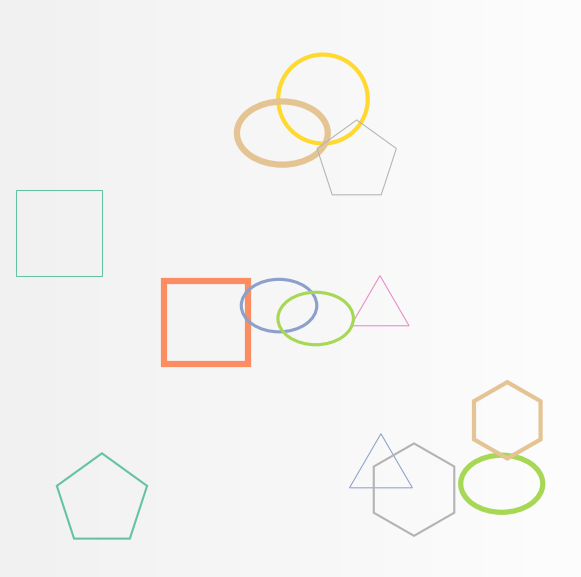[{"shape": "square", "thickness": 0.5, "radius": 0.37, "center": [0.101, 0.595]}, {"shape": "pentagon", "thickness": 1, "radius": 0.41, "center": [0.175, 0.133]}, {"shape": "square", "thickness": 3, "radius": 0.36, "center": [0.354, 0.441]}, {"shape": "triangle", "thickness": 0.5, "radius": 0.31, "center": [0.655, 0.186]}, {"shape": "oval", "thickness": 1.5, "radius": 0.32, "center": [0.48, 0.47]}, {"shape": "triangle", "thickness": 0.5, "radius": 0.29, "center": [0.654, 0.464]}, {"shape": "oval", "thickness": 1.5, "radius": 0.32, "center": [0.543, 0.448]}, {"shape": "oval", "thickness": 2.5, "radius": 0.35, "center": [0.863, 0.161]}, {"shape": "circle", "thickness": 2, "radius": 0.39, "center": [0.556, 0.828]}, {"shape": "hexagon", "thickness": 2, "radius": 0.33, "center": [0.873, 0.271]}, {"shape": "oval", "thickness": 3, "radius": 0.39, "center": [0.486, 0.769]}, {"shape": "pentagon", "thickness": 0.5, "radius": 0.36, "center": [0.614, 0.72]}, {"shape": "hexagon", "thickness": 1, "radius": 0.4, "center": [0.712, 0.151]}]